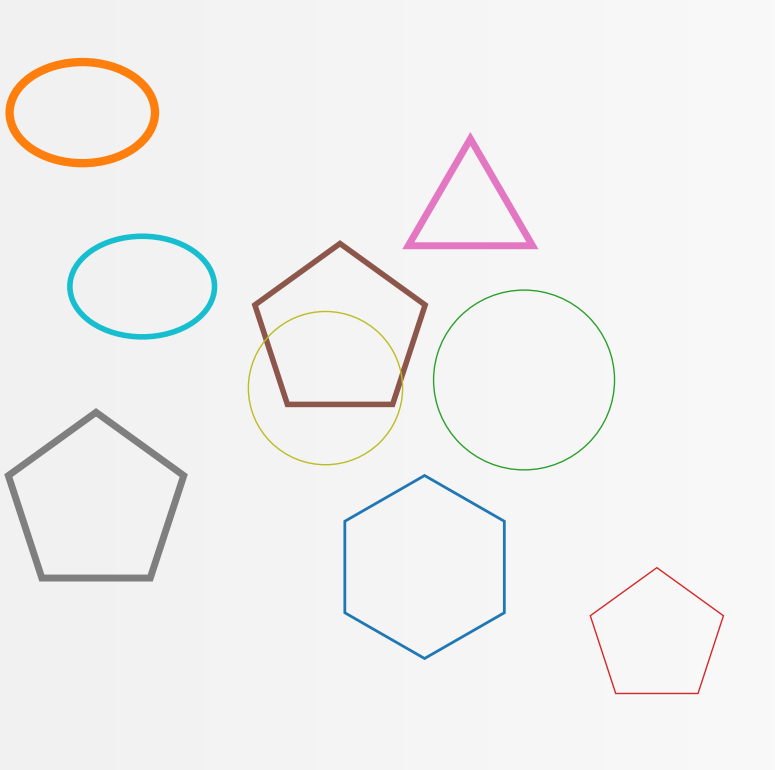[{"shape": "hexagon", "thickness": 1, "radius": 0.59, "center": [0.548, 0.264]}, {"shape": "oval", "thickness": 3, "radius": 0.47, "center": [0.106, 0.854]}, {"shape": "circle", "thickness": 0.5, "radius": 0.58, "center": [0.676, 0.507]}, {"shape": "pentagon", "thickness": 0.5, "radius": 0.45, "center": [0.848, 0.172]}, {"shape": "pentagon", "thickness": 2, "radius": 0.58, "center": [0.439, 0.568]}, {"shape": "triangle", "thickness": 2.5, "radius": 0.46, "center": [0.607, 0.727]}, {"shape": "pentagon", "thickness": 2.5, "radius": 0.59, "center": [0.124, 0.346]}, {"shape": "circle", "thickness": 0.5, "radius": 0.5, "center": [0.42, 0.496]}, {"shape": "oval", "thickness": 2, "radius": 0.47, "center": [0.183, 0.628]}]